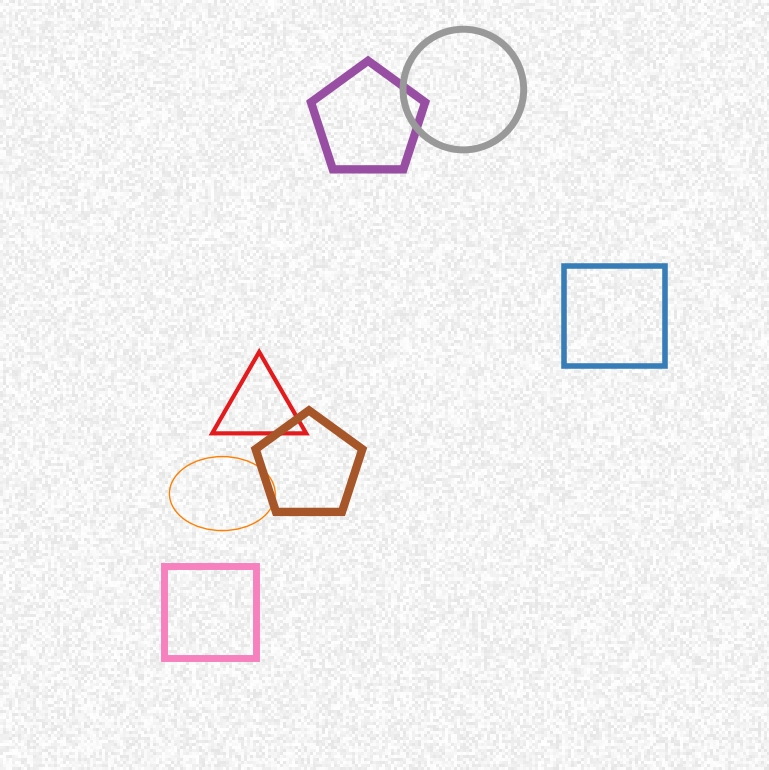[{"shape": "triangle", "thickness": 1.5, "radius": 0.35, "center": [0.337, 0.472]}, {"shape": "square", "thickness": 2, "radius": 0.33, "center": [0.798, 0.59]}, {"shape": "pentagon", "thickness": 3, "radius": 0.39, "center": [0.478, 0.843]}, {"shape": "oval", "thickness": 0.5, "radius": 0.34, "center": [0.289, 0.359]}, {"shape": "pentagon", "thickness": 3, "radius": 0.36, "center": [0.401, 0.394]}, {"shape": "square", "thickness": 2.5, "radius": 0.3, "center": [0.273, 0.205]}, {"shape": "circle", "thickness": 2.5, "radius": 0.39, "center": [0.602, 0.884]}]